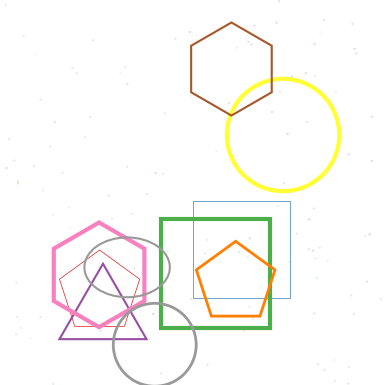[{"shape": "pentagon", "thickness": 0.5, "radius": 0.55, "center": [0.259, 0.241]}, {"shape": "square", "thickness": 0.5, "radius": 0.63, "center": [0.627, 0.352]}, {"shape": "square", "thickness": 3, "radius": 0.71, "center": [0.559, 0.289]}, {"shape": "triangle", "thickness": 1.5, "radius": 0.65, "center": [0.267, 0.184]}, {"shape": "pentagon", "thickness": 2, "radius": 0.54, "center": [0.612, 0.266]}, {"shape": "circle", "thickness": 3, "radius": 0.73, "center": [0.735, 0.649]}, {"shape": "hexagon", "thickness": 1.5, "radius": 0.6, "center": [0.601, 0.821]}, {"shape": "hexagon", "thickness": 3, "radius": 0.68, "center": [0.257, 0.286]}, {"shape": "circle", "thickness": 2, "radius": 0.54, "center": [0.402, 0.104]}, {"shape": "oval", "thickness": 1.5, "radius": 0.55, "center": [0.33, 0.306]}]